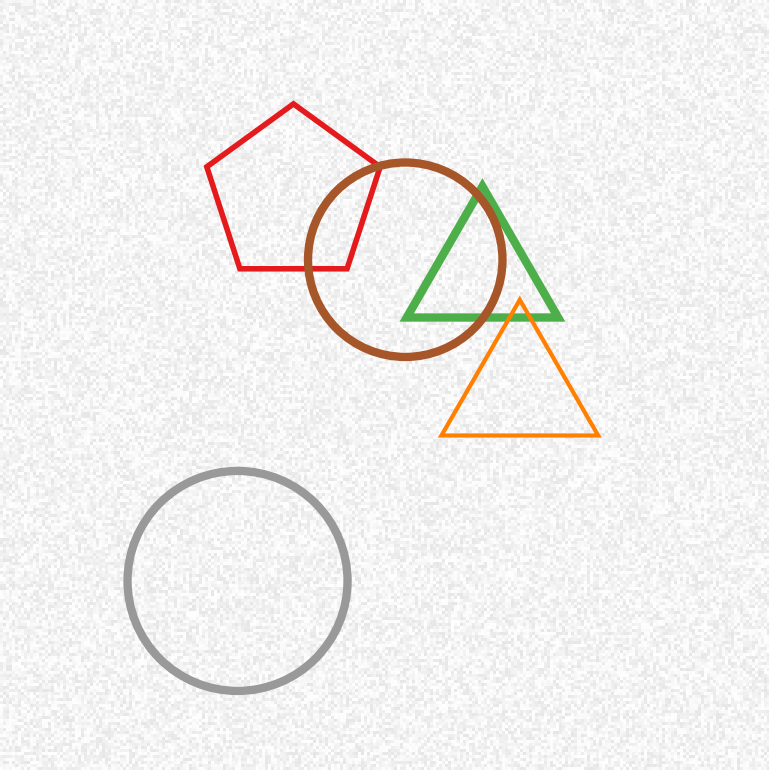[{"shape": "pentagon", "thickness": 2, "radius": 0.59, "center": [0.381, 0.747]}, {"shape": "triangle", "thickness": 3, "radius": 0.57, "center": [0.627, 0.644]}, {"shape": "triangle", "thickness": 1.5, "radius": 0.59, "center": [0.675, 0.493]}, {"shape": "circle", "thickness": 3, "radius": 0.63, "center": [0.526, 0.663]}, {"shape": "circle", "thickness": 3, "radius": 0.71, "center": [0.308, 0.246]}]